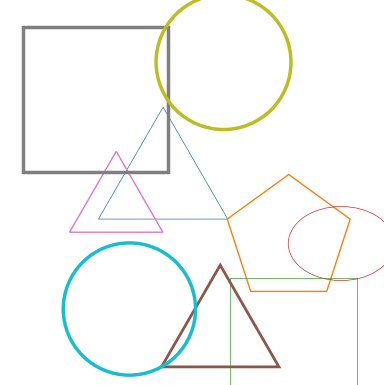[{"shape": "triangle", "thickness": 0.5, "radius": 0.97, "center": [0.424, 0.528]}, {"shape": "pentagon", "thickness": 1, "radius": 0.84, "center": [0.75, 0.379]}, {"shape": "square", "thickness": 0.5, "radius": 0.83, "center": [0.762, 0.113]}, {"shape": "oval", "thickness": 0.5, "radius": 0.69, "center": [0.886, 0.367]}, {"shape": "triangle", "thickness": 2, "radius": 0.88, "center": [0.572, 0.135]}, {"shape": "triangle", "thickness": 1, "radius": 0.7, "center": [0.302, 0.467]}, {"shape": "square", "thickness": 2.5, "radius": 0.94, "center": [0.248, 0.742]}, {"shape": "circle", "thickness": 2.5, "radius": 0.88, "center": [0.581, 0.839]}, {"shape": "circle", "thickness": 2.5, "radius": 0.86, "center": [0.336, 0.197]}]